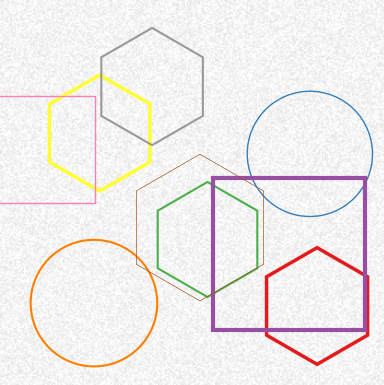[{"shape": "hexagon", "thickness": 2.5, "radius": 0.76, "center": [0.824, 0.205]}, {"shape": "circle", "thickness": 1, "radius": 0.81, "center": [0.805, 0.6]}, {"shape": "hexagon", "thickness": 1.5, "radius": 0.75, "center": [0.539, 0.378]}, {"shape": "square", "thickness": 3, "radius": 0.99, "center": [0.751, 0.339]}, {"shape": "circle", "thickness": 1.5, "radius": 0.82, "center": [0.244, 0.213]}, {"shape": "hexagon", "thickness": 2.5, "radius": 0.75, "center": [0.259, 0.654]}, {"shape": "hexagon", "thickness": 0.5, "radius": 0.95, "center": [0.519, 0.409]}, {"shape": "square", "thickness": 1, "radius": 0.69, "center": [0.109, 0.612]}, {"shape": "hexagon", "thickness": 1.5, "radius": 0.76, "center": [0.395, 0.775]}]